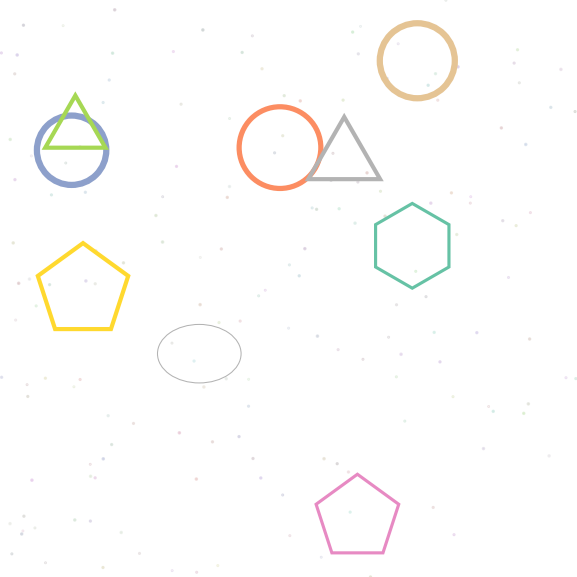[{"shape": "hexagon", "thickness": 1.5, "radius": 0.37, "center": [0.714, 0.573]}, {"shape": "circle", "thickness": 2.5, "radius": 0.35, "center": [0.485, 0.744]}, {"shape": "circle", "thickness": 3, "radius": 0.3, "center": [0.124, 0.739]}, {"shape": "pentagon", "thickness": 1.5, "radius": 0.38, "center": [0.619, 0.103]}, {"shape": "triangle", "thickness": 2, "radius": 0.3, "center": [0.13, 0.774]}, {"shape": "pentagon", "thickness": 2, "radius": 0.41, "center": [0.144, 0.496]}, {"shape": "circle", "thickness": 3, "radius": 0.32, "center": [0.723, 0.894]}, {"shape": "triangle", "thickness": 2, "radius": 0.36, "center": [0.596, 0.725]}, {"shape": "oval", "thickness": 0.5, "radius": 0.36, "center": [0.345, 0.387]}]